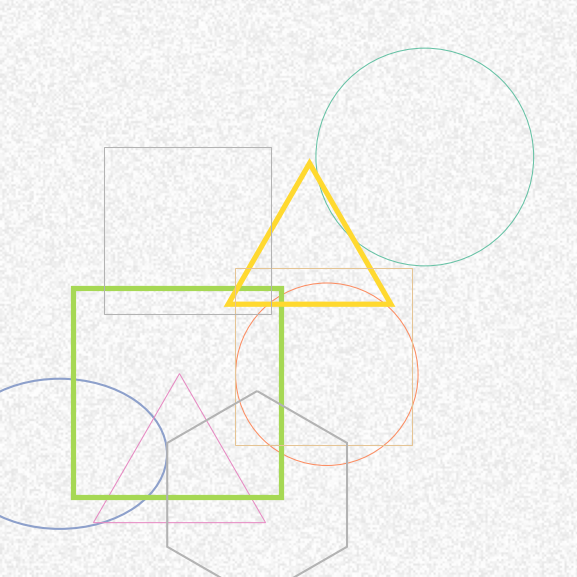[{"shape": "circle", "thickness": 0.5, "radius": 0.94, "center": [0.736, 0.727]}, {"shape": "circle", "thickness": 0.5, "radius": 0.79, "center": [0.566, 0.351]}, {"shape": "oval", "thickness": 1, "radius": 0.93, "center": [0.103, 0.213]}, {"shape": "triangle", "thickness": 0.5, "radius": 0.86, "center": [0.311, 0.18]}, {"shape": "square", "thickness": 2.5, "radius": 0.9, "center": [0.307, 0.32]}, {"shape": "triangle", "thickness": 2.5, "radius": 0.81, "center": [0.536, 0.554]}, {"shape": "square", "thickness": 0.5, "radius": 0.76, "center": [0.56, 0.381]}, {"shape": "hexagon", "thickness": 1, "radius": 0.9, "center": [0.445, 0.142]}, {"shape": "square", "thickness": 0.5, "radius": 0.72, "center": [0.325, 0.6]}]